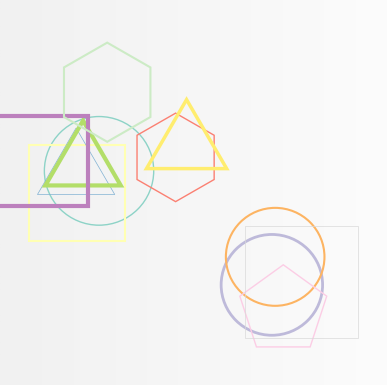[{"shape": "circle", "thickness": 1, "radius": 0.71, "center": [0.256, 0.556]}, {"shape": "square", "thickness": 1.5, "radius": 0.62, "center": [0.198, 0.498]}, {"shape": "circle", "thickness": 2, "radius": 0.65, "center": [0.702, 0.26]}, {"shape": "hexagon", "thickness": 1, "radius": 0.57, "center": [0.453, 0.591]}, {"shape": "triangle", "thickness": 0.5, "radius": 0.58, "center": [0.196, 0.552]}, {"shape": "circle", "thickness": 1.5, "radius": 0.64, "center": [0.71, 0.333]}, {"shape": "triangle", "thickness": 3, "radius": 0.56, "center": [0.214, 0.574]}, {"shape": "pentagon", "thickness": 1, "radius": 0.59, "center": [0.731, 0.194]}, {"shape": "square", "thickness": 0.5, "radius": 0.73, "center": [0.778, 0.268]}, {"shape": "square", "thickness": 3, "radius": 0.58, "center": [0.11, 0.581]}, {"shape": "hexagon", "thickness": 1.5, "radius": 0.64, "center": [0.277, 0.76]}, {"shape": "triangle", "thickness": 2.5, "radius": 0.6, "center": [0.481, 0.622]}]